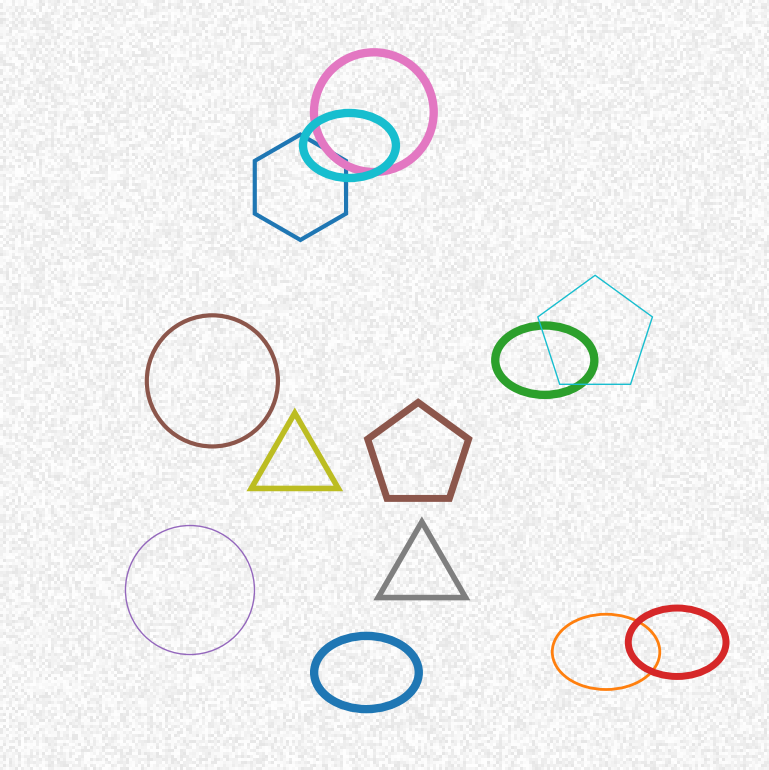[{"shape": "oval", "thickness": 3, "radius": 0.34, "center": [0.476, 0.127]}, {"shape": "hexagon", "thickness": 1.5, "radius": 0.34, "center": [0.39, 0.757]}, {"shape": "oval", "thickness": 1, "radius": 0.35, "center": [0.787, 0.153]}, {"shape": "oval", "thickness": 3, "radius": 0.32, "center": [0.708, 0.532]}, {"shape": "oval", "thickness": 2.5, "radius": 0.32, "center": [0.879, 0.166]}, {"shape": "circle", "thickness": 0.5, "radius": 0.42, "center": [0.247, 0.234]}, {"shape": "circle", "thickness": 1.5, "radius": 0.43, "center": [0.276, 0.505]}, {"shape": "pentagon", "thickness": 2.5, "radius": 0.34, "center": [0.543, 0.408]}, {"shape": "circle", "thickness": 3, "radius": 0.39, "center": [0.486, 0.854]}, {"shape": "triangle", "thickness": 2, "radius": 0.33, "center": [0.548, 0.257]}, {"shape": "triangle", "thickness": 2, "radius": 0.33, "center": [0.383, 0.398]}, {"shape": "oval", "thickness": 3, "radius": 0.3, "center": [0.454, 0.811]}, {"shape": "pentagon", "thickness": 0.5, "radius": 0.39, "center": [0.773, 0.564]}]